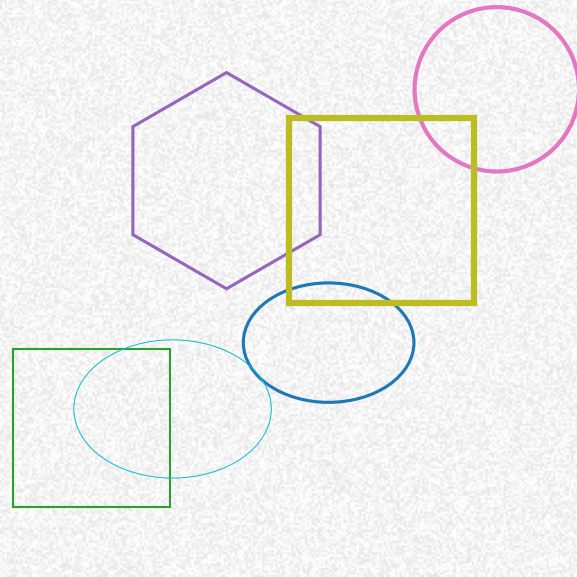[{"shape": "oval", "thickness": 1.5, "radius": 0.74, "center": [0.569, 0.406]}, {"shape": "square", "thickness": 1, "radius": 0.68, "center": [0.158, 0.258]}, {"shape": "hexagon", "thickness": 1.5, "radius": 0.94, "center": [0.392, 0.686]}, {"shape": "circle", "thickness": 2, "radius": 0.71, "center": [0.86, 0.845]}, {"shape": "square", "thickness": 3, "radius": 0.8, "center": [0.66, 0.635]}, {"shape": "oval", "thickness": 0.5, "radius": 0.85, "center": [0.299, 0.291]}]